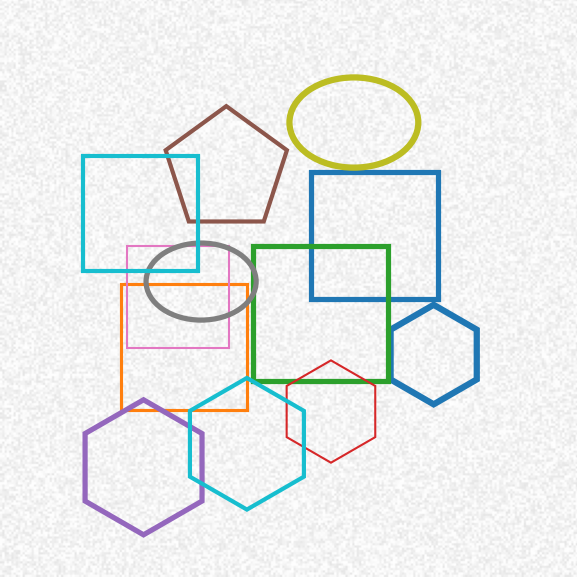[{"shape": "square", "thickness": 2.5, "radius": 0.55, "center": [0.648, 0.591]}, {"shape": "hexagon", "thickness": 3, "radius": 0.43, "center": [0.751, 0.385]}, {"shape": "square", "thickness": 1.5, "radius": 0.55, "center": [0.319, 0.398]}, {"shape": "square", "thickness": 2.5, "radius": 0.59, "center": [0.555, 0.456]}, {"shape": "hexagon", "thickness": 1, "radius": 0.44, "center": [0.573, 0.287]}, {"shape": "hexagon", "thickness": 2.5, "radius": 0.58, "center": [0.249, 0.19]}, {"shape": "pentagon", "thickness": 2, "radius": 0.55, "center": [0.392, 0.705]}, {"shape": "square", "thickness": 1, "radius": 0.45, "center": [0.308, 0.485]}, {"shape": "oval", "thickness": 2.5, "radius": 0.48, "center": [0.348, 0.512]}, {"shape": "oval", "thickness": 3, "radius": 0.56, "center": [0.613, 0.787]}, {"shape": "hexagon", "thickness": 2, "radius": 0.57, "center": [0.428, 0.231]}, {"shape": "square", "thickness": 2, "radius": 0.5, "center": [0.243, 0.63]}]